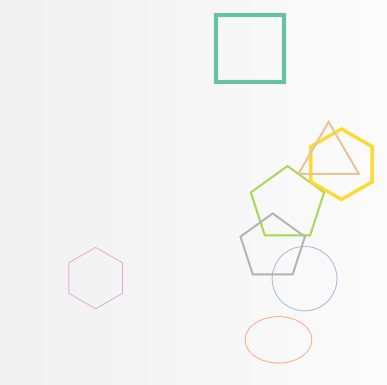[{"shape": "square", "thickness": 3, "radius": 0.44, "center": [0.646, 0.875]}, {"shape": "oval", "thickness": 0.5, "radius": 0.43, "center": [0.719, 0.117]}, {"shape": "circle", "thickness": 0.5, "radius": 0.42, "center": [0.786, 0.276]}, {"shape": "hexagon", "thickness": 0.5, "radius": 0.4, "center": [0.247, 0.278]}, {"shape": "pentagon", "thickness": 1.5, "radius": 0.5, "center": [0.742, 0.469]}, {"shape": "hexagon", "thickness": 2.5, "radius": 0.46, "center": [0.881, 0.573]}, {"shape": "triangle", "thickness": 1.5, "radius": 0.45, "center": [0.848, 0.593]}, {"shape": "pentagon", "thickness": 1.5, "radius": 0.44, "center": [0.704, 0.358]}]